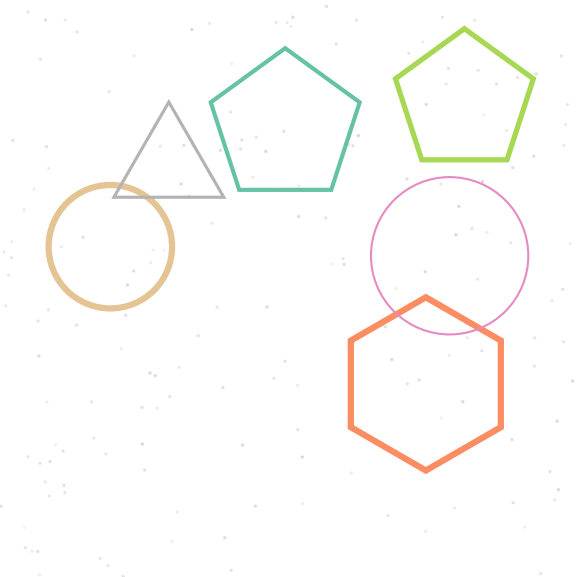[{"shape": "pentagon", "thickness": 2, "radius": 0.68, "center": [0.494, 0.78]}, {"shape": "hexagon", "thickness": 3, "radius": 0.75, "center": [0.737, 0.334]}, {"shape": "circle", "thickness": 1, "radius": 0.68, "center": [0.779, 0.556]}, {"shape": "pentagon", "thickness": 2.5, "radius": 0.63, "center": [0.804, 0.824]}, {"shape": "circle", "thickness": 3, "radius": 0.53, "center": [0.191, 0.572]}, {"shape": "triangle", "thickness": 1.5, "radius": 0.55, "center": [0.292, 0.713]}]